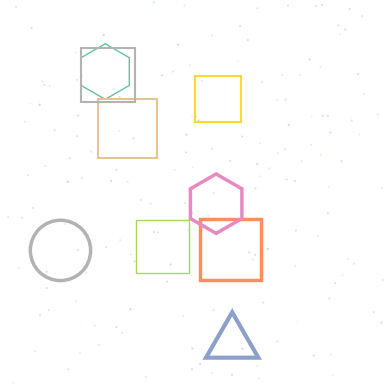[{"shape": "hexagon", "thickness": 1, "radius": 0.36, "center": [0.273, 0.814]}, {"shape": "square", "thickness": 2.5, "radius": 0.4, "center": [0.598, 0.353]}, {"shape": "triangle", "thickness": 3, "radius": 0.39, "center": [0.603, 0.11]}, {"shape": "hexagon", "thickness": 2.5, "radius": 0.39, "center": [0.561, 0.471]}, {"shape": "square", "thickness": 1, "radius": 0.34, "center": [0.422, 0.36]}, {"shape": "square", "thickness": 1.5, "radius": 0.3, "center": [0.567, 0.743]}, {"shape": "square", "thickness": 1.5, "radius": 0.38, "center": [0.33, 0.666]}, {"shape": "square", "thickness": 1.5, "radius": 0.35, "center": [0.28, 0.804]}, {"shape": "circle", "thickness": 2.5, "radius": 0.39, "center": [0.157, 0.35]}]